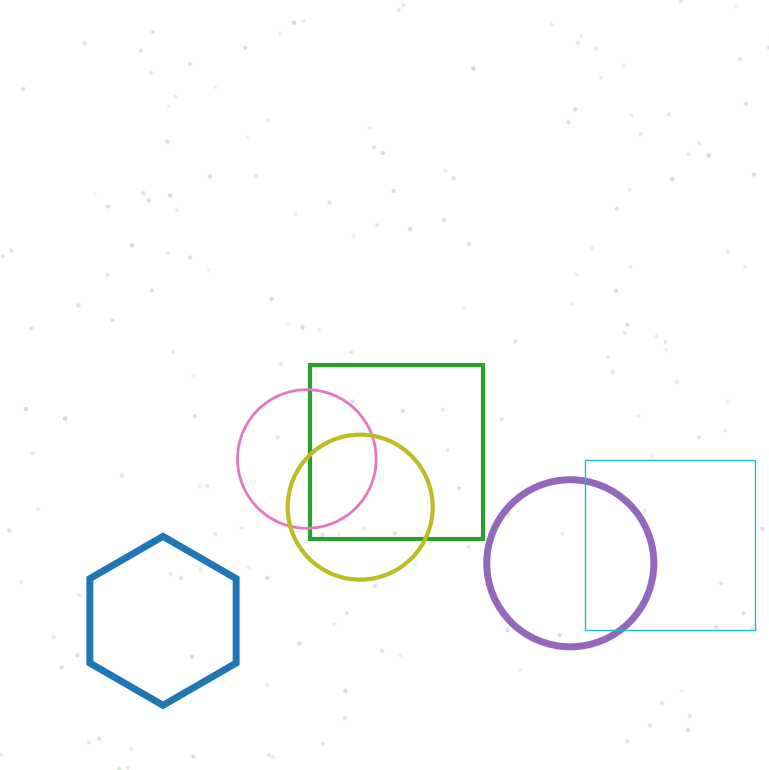[{"shape": "hexagon", "thickness": 2.5, "radius": 0.55, "center": [0.212, 0.194]}, {"shape": "square", "thickness": 1.5, "radius": 0.56, "center": [0.515, 0.413]}, {"shape": "circle", "thickness": 2.5, "radius": 0.54, "center": [0.741, 0.268]}, {"shape": "circle", "thickness": 1, "radius": 0.45, "center": [0.398, 0.404]}, {"shape": "circle", "thickness": 1.5, "radius": 0.47, "center": [0.468, 0.341]}, {"shape": "square", "thickness": 0.5, "radius": 0.55, "center": [0.87, 0.292]}]